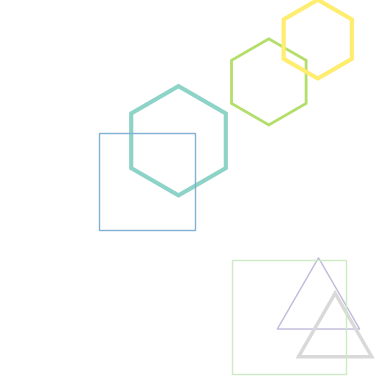[{"shape": "hexagon", "thickness": 3, "radius": 0.71, "center": [0.464, 0.634]}, {"shape": "triangle", "thickness": 1, "radius": 0.62, "center": [0.827, 0.207]}, {"shape": "square", "thickness": 1, "radius": 0.63, "center": [0.381, 0.529]}, {"shape": "hexagon", "thickness": 2, "radius": 0.56, "center": [0.698, 0.787]}, {"shape": "triangle", "thickness": 2.5, "radius": 0.55, "center": [0.87, 0.128]}, {"shape": "square", "thickness": 1, "radius": 0.74, "center": [0.752, 0.177]}, {"shape": "hexagon", "thickness": 3, "radius": 0.51, "center": [0.825, 0.898]}]